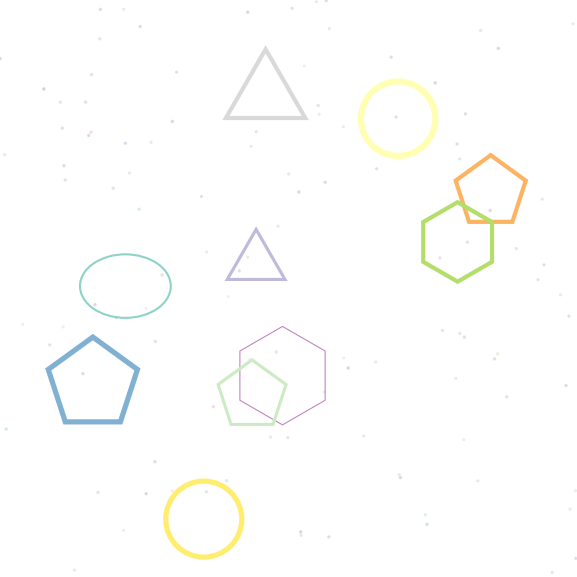[{"shape": "oval", "thickness": 1, "radius": 0.39, "center": [0.217, 0.504]}, {"shape": "circle", "thickness": 3, "radius": 0.32, "center": [0.689, 0.794]}, {"shape": "triangle", "thickness": 1.5, "radius": 0.29, "center": [0.443, 0.544]}, {"shape": "pentagon", "thickness": 2.5, "radius": 0.41, "center": [0.161, 0.334]}, {"shape": "pentagon", "thickness": 2, "radius": 0.32, "center": [0.85, 0.667]}, {"shape": "hexagon", "thickness": 2, "radius": 0.34, "center": [0.792, 0.58]}, {"shape": "triangle", "thickness": 2, "radius": 0.4, "center": [0.46, 0.834]}, {"shape": "hexagon", "thickness": 0.5, "radius": 0.43, "center": [0.489, 0.349]}, {"shape": "pentagon", "thickness": 1.5, "radius": 0.31, "center": [0.436, 0.314]}, {"shape": "circle", "thickness": 2.5, "radius": 0.33, "center": [0.353, 0.1]}]